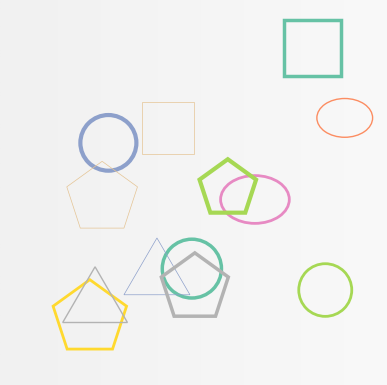[{"shape": "square", "thickness": 2.5, "radius": 0.37, "center": [0.807, 0.875]}, {"shape": "circle", "thickness": 2.5, "radius": 0.38, "center": [0.495, 0.302]}, {"shape": "oval", "thickness": 1, "radius": 0.36, "center": [0.89, 0.694]}, {"shape": "triangle", "thickness": 0.5, "radius": 0.49, "center": [0.405, 0.284]}, {"shape": "circle", "thickness": 3, "radius": 0.36, "center": [0.28, 0.629]}, {"shape": "oval", "thickness": 2, "radius": 0.44, "center": [0.658, 0.482]}, {"shape": "circle", "thickness": 2, "radius": 0.34, "center": [0.839, 0.247]}, {"shape": "pentagon", "thickness": 3, "radius": 0.38, "center": [0.588, 0.51]}, {"shape": "pentagon", "thickness": 2, "radius": 0.5, "center": [0.232, 0.174]}, {"shape": "square", "thickness": 0.5, "radius": 0.34, "center": [0.433, 0.667]}, {"shape": "pentagon", "thickness": 0.5, "radius": 0.48, "center": [0.264, 0.485]}, {"shape": "pentagon", "thickness": 2.5, "radius": 0.45, "center": [0.503, 0.252]}, {"shape": "triangle", "thickness": 1, "radius": 0.48, "center": [0.245, 0.211]}]